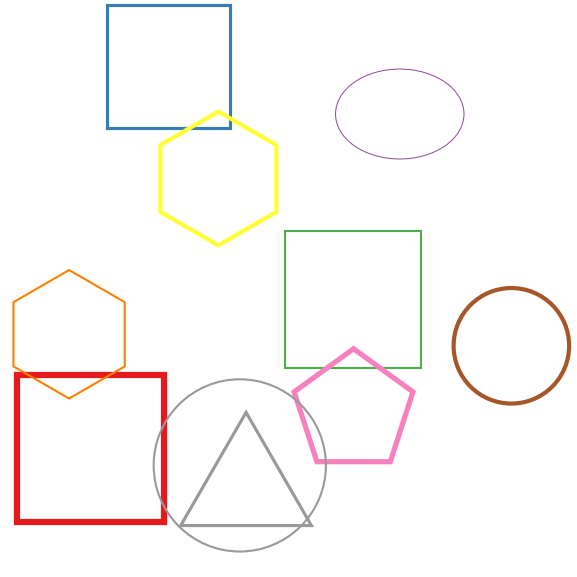[{"shape": "square", "thickness": 3, "radius": 0.64, "center": [0.157, 0.223]}, {"shape": "square", "thickness": 1.5, "radius": 0.53, "center": [0.292, 0.884]}, {"shape": "square", "thickness": 1, "radius": 0.59, "center": [0.611, 0.481]}, {"shape": "oval", "thickness": 0.5, "radius": 0.56, "center": [0.692, 0.802]}, {"shape": "hexagon", "thickness": 1, "radius": 0.56, "center": [0.12, 0.42]}, {"shape": "hexagon", "thickness": 2, "radius": 0.58, "center": [0.378, 0.69]}, {"shape": "circle", "thickness": 2, "radius": 0.5, "center": [0.885, 0.4]}, {"shape": "pentagon", "thickness": 2.5, "radius": 0.54, "center": [0.612, 0.287]}, {"shape": "triangle", "thickness": 1.5, "radius": 0.65, "center": [0.426, 0.154]}, {"shape": "circle", "thickness": 1, "radius": 0.75, "center": [0.415, 0.193]}]